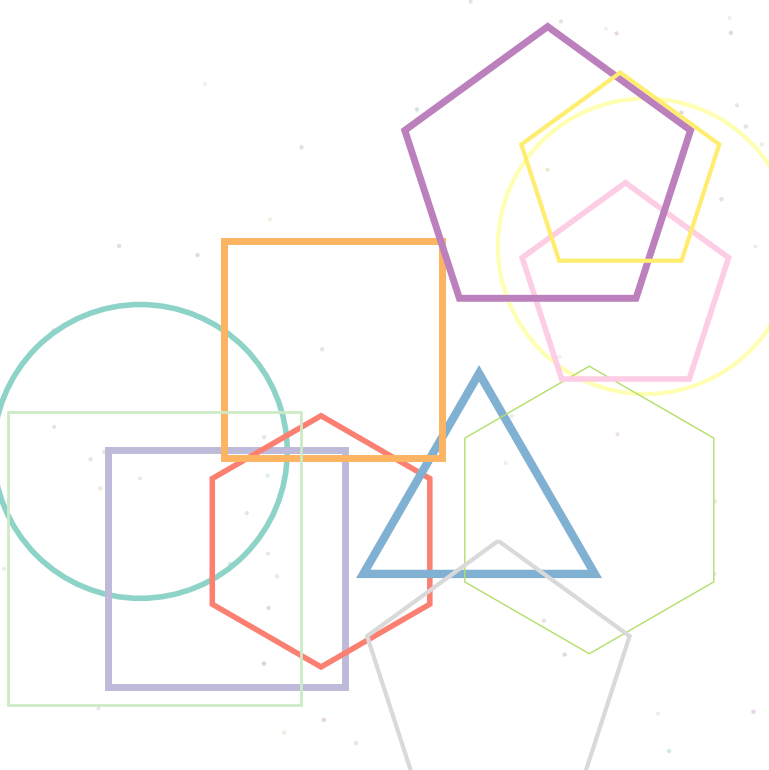[{"shape": "circle", "thickness": 2, "radius": 0.95, "center": [0.182, 0.414]}, {"shape": "circle", "thickness": 1.5, "radius": 0.96, "center": [0.839, 0.68]}, {"shape": "square", "thickness": 2.5, "radius": 0.77, "center": [0.294, 0.262]}, {"shape": "hexagon", "thickness": 2, "radius": 0.82, "center": [0.417, 0.297]}, {"shape": "triangle", "thickness": 3, "radius": 0.87, "center": [0.622, 0.341]}, {"shape": "square", "thickness": 2.5, "radius": 0.71, "center": [0.432, 0.547]}, {"shape": "hexagon", "thickness": 0.5, "radius": 0.93, "center": [0.765, 0.338]}, {"shape": "pentagon", "thickness": 2, "radius": 0.7, "center": [0.812, 0.622]}, {"shape": "pentagon", "thickness": 1.5, "radius": 0.9, "center": [0.647, 0.118]}, {"shape": "pentagon", "thickness": 2.5, "radius": 0.98, "center": [0.711, 0.77]}, {"shape": "square", "thickness": 1, "radius": 0.95, "center": [0.201, 0.275]}, {"shape": "pentagon", "thickness": 1.5, "radius": 0.68, "center": [0.806, 0.771]}]